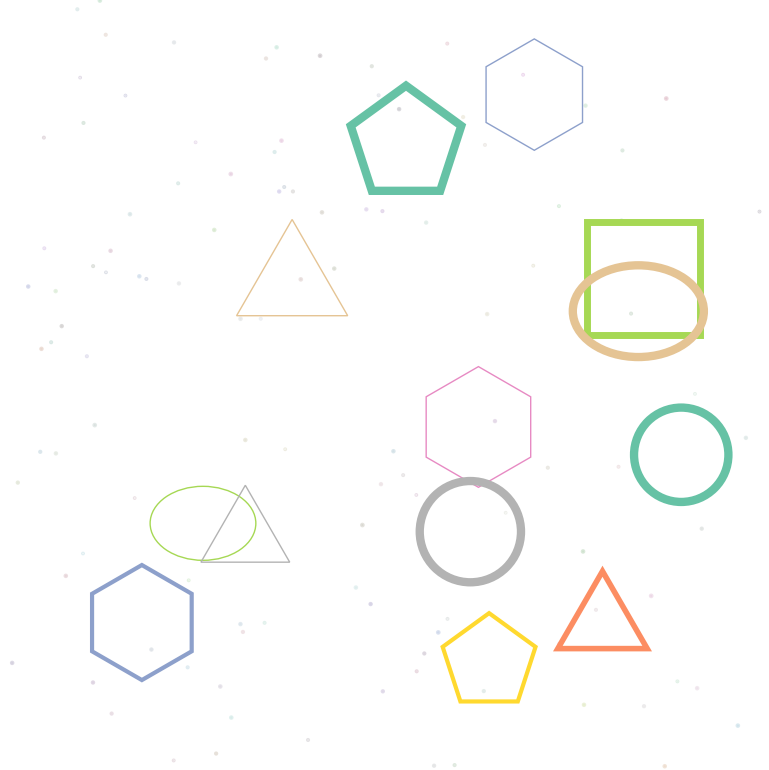[{"shape": "pentagon", "thickness": 3, "radius": 0.38, "center": [0.527, 0.813]}, {"shape": "circle", "thickness": 3, "radius": 0.31, "center": [0.885, 0.409]}, {"shape": "triangle", "thickness": 2, "radius": 0.33, "center": [0.782, 0.191]}, {"shape": "hexagon", "thickness": 1.5, "radius": 0.37, "center": [0.184, 0.191]}, {"shape": "hexagon", "thickness": 0.5, "radius": 0.36, "center": [0.694, 0.877]}, {"shape": "hexagon", "thickness": 0.5, "radius": 0.39, "center": [0.621, 0.446]}, {"shape": "square", "thickness": 2.5, "radius": 0.37, "center": [0.836, 0.639]}, {"shape": "oval", "thickness": 0.5, "radius": 0.34, "center": [0.264, 0.32]}, {"shape": "pentagon", "thickness": 1.5, "radius": 0.32, "center": [0.635, 0.14]}, {"shape": "triangle", "thickness": 0.5, "radius": 0.42, "center": [0.379, 0.632]}, {"shape": "oval", "thickness": 3, "radius": 0.43, "center": [0.829, 0.596]}, {"shape": "circle", "thickness": 3, "radius": 0.33, "center": [0.611, 0.31]}, {"shape": "triangle", "thickness": 0.5, "radius": 0.33, "center": [0.319, 0.303]}]